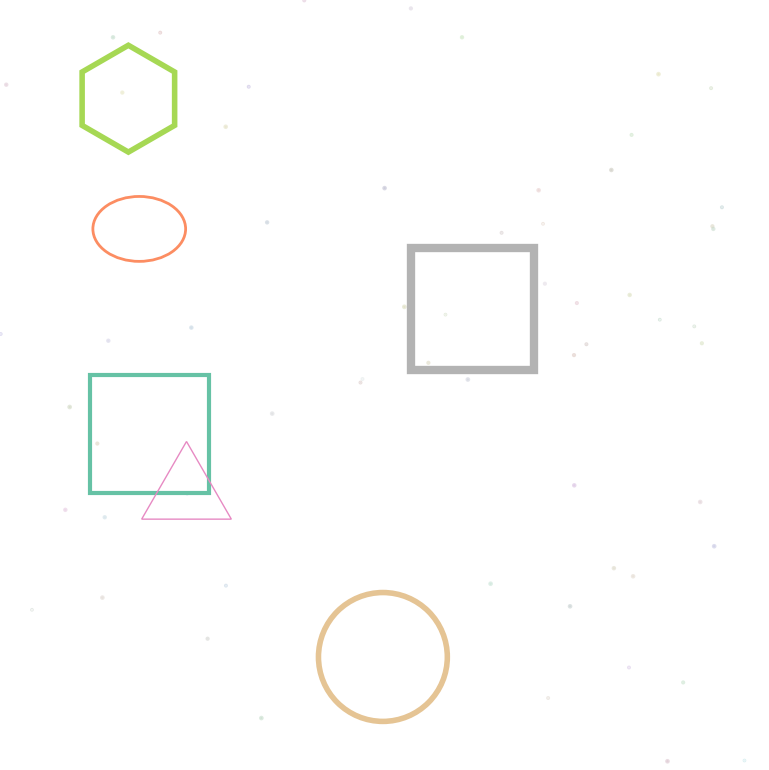[{"shape": "square", "thickness": 1.5, "radius": 0.38, "center": [0.194, 0.436]}, {"shape": "oval", "thickness": 1, "radius": 0.3, "center": [0.181, 0.703]}, {"shape": "triangle", "thickness": 0.5, "radius": 0.34, "center": [0.242, 0.359]}, {"shape": "hexagon", "thickness": 2, "radius": 0.35, "center": [0.167, 0.872]}, {"shape": "circle", "thickness": 2, "radius": 0.42, "center": [0.497, 0.147]}, {"shape": "square", "thickness": 3, "radius": 0.4, "center": [0.614, 0.599]}]